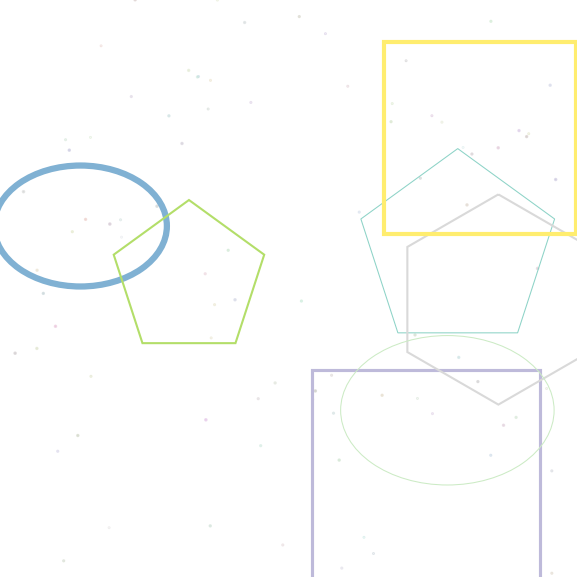[{"shape": "pentagon", "thickness": 0.5, "radius": 0.88, "center": [0.793, 0.565]}, {"shape": "square", "thickness": 1.5, "radius": 0.99, "center": [0.738, 0.161]}, {"shape": "oval", "thickness": 3, "radius": 0.75, "center": [0.139, 0.608]}, {"shape": "pentagon", "thickness": 1, "radius": 0.69, "center": [0.327, 0.516]}, {"shape": "hexagon", "thickness": 1, "radius": 0.91, "center": [0.863, 0.481]}, {"shape": "oval", "thickness": 0.5, "radius": 0.92, "center": [0.775, 0.289]}, {"shape": "square", "thickness": 2, "radius": 0.83, "center": [0.832, 0.76]}]